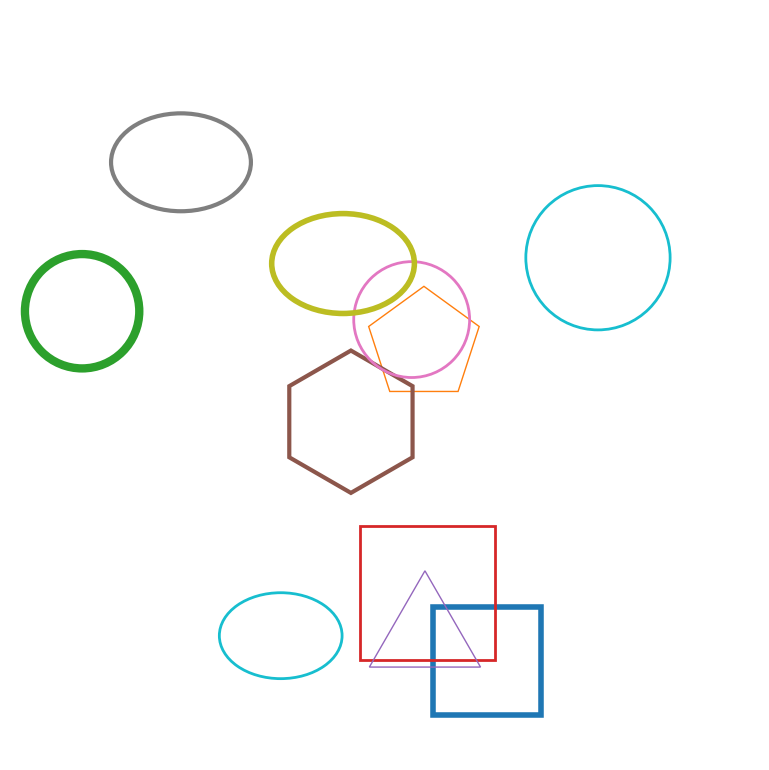[{"shape": "square", "thickness": 2, "radius": 0.35, "center": [0.633, 0.141]}, {"shape": "pentagon", "thickness": 0.5, "radius": 0.38, "center": [0.551, 0.553]}, {"shape": "circle", "thickness": 3, "radius": 0.37, "center": [0.107, 0.596]}, {"shape": "square", "thickness": 1, "radius": 0.44, "center": [0.556, 0.23]}, {"shape": "triangle", "thickness": 0.5, "radius": 0.42, "center": [0.552, 0.175]}, {"shape": "hexagon", "thickness": 1.5, "radius": 0.46, "center": [0.456, 0.452]}, {"shape": "circle", "thickness": 1, "radius": 0.38, "center": [0.535, 0.585]}, {"shape": "oval", "thickness": 1.5, "radius": 0.45, "center": [0.235, 0.789]}, {"shape": "oval", "thickness": 2, "radius": 0.46, "center": [0.445, 0.658]}, {"shape": "circle", "thickness": 1, "radius": 0.47, "center": [0.777, 0.665]}, {"shape": "oval", "thickness": 1, "radius": 0.4, "center": [0.365, 0.174]}]